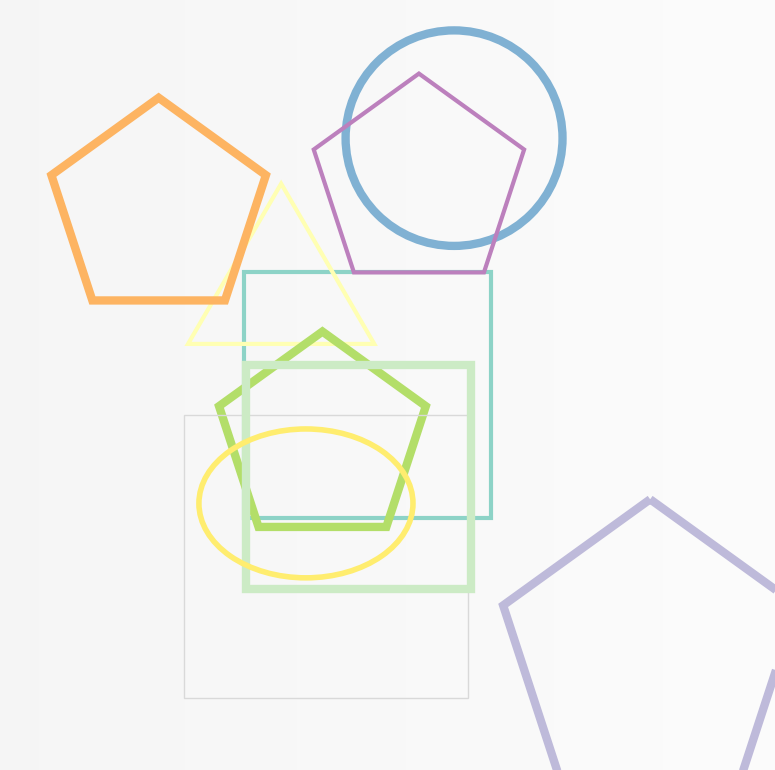[{"shape": "square", "thickness": 1.5, "radius": 0.8, "center": [0.474, 0.487]}, {"shape": "triangle", "thickness": 1.5, "radius": 0.69, "center": [0.363, 0.623]}, {"shape": "pentagon", "thickness": 3, "radius": 1.0, "center": [0.839, 0.152]}, {"shape": "circle", "thickness": 3, "radius": 0.7, "center": [0.586, 0.821]}, {"shape": "pentagon", "thickness": 3, "radius": 0.73, "center": [0.205, 0.728]}, {"shape": "pentagon", "thickness": 3, "radius": 0.7, "center": [0.416, 0.429]}, {"shape": "square", "thickness": 0.5, "radius": 0.92, "center": [0.421, 0.277]}, {"shape": "pentagon", "thickness": 1.5, "radius": 0.71, "center": [0.541, 0.762]}, {"shape": "square", "thickness": 3, "radius": 0.73, "center": [0.463, 0.38]}, {"shape": "oval", "thickness": 2, "radius": 0.69, "center": [0.395, 0.346]}]